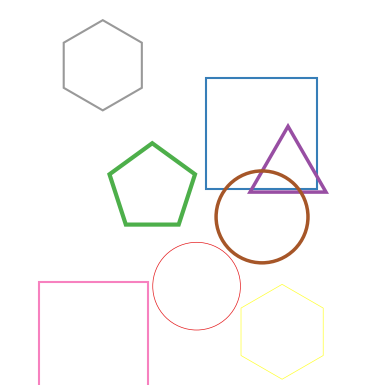[{"shape": "circle", "thickness": 0.5, "radius": 0.57, "center": [0.511, 0.257]}, {"shape": "square", "thickness": 1.5, "radius": 0.72, "center": [0.68, 0.653]}, {"shape": "pentagon", "thickness": 3, "radius": 0.58, "center": [0.395, 0.511]}, {"shape": "triangle", "thickness": 2.5, "radius": 0.57, "center": [0.748, 0.558]}, {"shape": "hexagon", "thickness": 0.5, "radius": 0.62, "center": [0.733, 0.138]}, {"shape": "circle", "thickness": 2.5, "radius": 0.6, "center": [0.681, 0.437]}, {"shape": "square", "thickness": 1.5, "radius": 0.71, "center": [0.242, 0.126]}, {"shape": "hexagon", "thickness": 1.5, "radius": 0.59, "center": [0.267, 0.83]}]